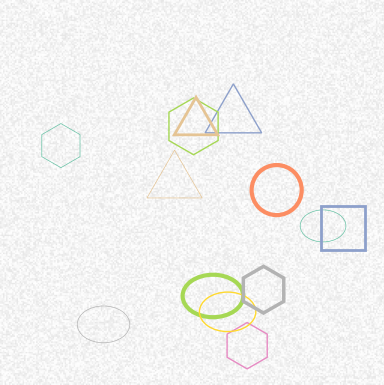[{"shape": "oval", "thickness": 0.5, "radius": 0.3, "center": [0.839, 0.413]}, {"shape": "hexagon", "thickness": 0.5, "radius": 0.29, "center": [0.158, 0.622]}, {"shape": "circle", "thickness": 3, "radius": 0.33, "center": [0.719, 0.506]}, {"shape": "triangle", "thickness": 1, "radius": 0.42, "center": [0.606, 0.697]}, {"shape": "square", "thickness": 2, "radius": 0.29, "center": [0.891, 0.408]}, {"shape": "hexagon", "thickness": 1, "radius": 0.3, "center": [0.642, 0.102]}, {"shape": "oval", "thickness": 3, "radius": 0.39, "center": [0.553, 0.231]}, {"shape": "hexagon", "thickness": 1, "radius": 0.37, "center": [0.503, 0.672]}, {"shape": "oval", "thickness": 1, "radius": 0.37, "center": [0.591, 0.19]}, {"shape": "triangle", "thickness": 2, "radius": 0.33, "center": [0.509, 0.682]}, {"shape": "triangle", "thickness": 0.5, "radius": 0.41, "center": [0.453, 0.527]}, {"shape": "oval", "thickness": 0.5, "radius": 0.34, "center": [0.269, 0.157]}, {"shape": "hexagon", "thickness": 2.5, "radius": 0.3, "center": [0.685, 0.248]}]